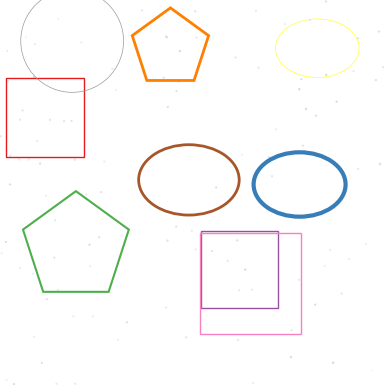[{"shape": "square", "thickness": 1, "radius": 0.51, "center": [0.116, 0.695]}, {"shape": "oval", "thickness": 3, "radius": 0.6, "center": [0.778, 0.521]}, {"shape": "pentagon", "thickness": 1.5, "radius": 0.72, "center": [0.197, 0.359]}, {"shape": "square", "thickness": 1, "radius": 0.5, "center": [0.622, 0.299]}, {"shape": "pentagon", "thickness": 2, "radius": 0.52, "center": [0.443, 0.875]}, {"shape": "oval", "thickness": 0.5, "radius": 0.54, "center": [0.824, 0.875]}, {"shape": "oval", "thickness": 2, "radius": 0.65, "center": [0.491, 0.533]}, {"shape": "square", "thickness": 1, "radius": 0.66, "center": [0.651, 0.263]}, {"shape": "circle", "thickness": 0.5, "radius": 0.67, "center": [0.187, 0.894]}]